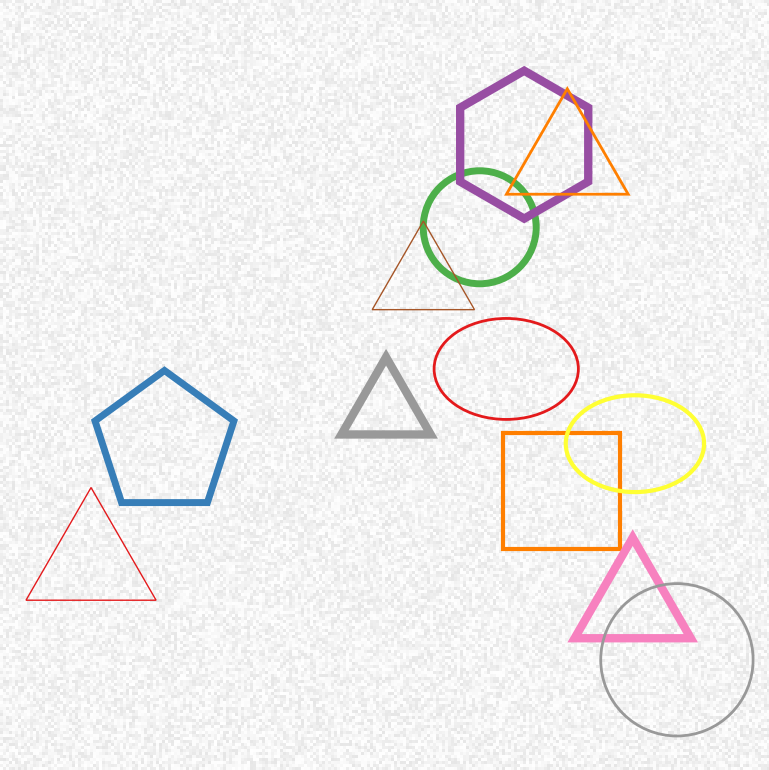[{"shape": "triangle", "thickness": 0.5, "radius": 0.49, "center": [0.118, 0.269]}, {"shape": "oval", "thickness": 1, "radius": 0.47, "center": [0.657, 0.521]}, {"shape": "pentagon", "thickness": 2.5, "radius": 0.47, "center": [0.214, 0.424]}, {"shape": "circle", "thickness": 2.5, "radius": 0.37, "center": [0.623, 0.705]}, {"shape": "hexagon", "thickness": 3, "radius": 0.48, "center": [0.681, 0.812]}, {"shape": "square", "thickness": 1.5, "radius": 0.38, "center": [0.729, 0.362]}, {"shape": "triangle", "thickness": 1, "radius": 0.46, "center": [0.737, 0.793]}, {"shape": "oval", "thickness": 1.5, "radius": 0.45, "center": [0.825, 0.424]}, {"shape": "triangle", "thickness": 0.5, "radius": 0.38, "center": [0.55, 0.636]}, {"shape": "triangle", "thickness": 3, "radius": 0.44, "center": [0.822, 0.215]}, {"shape": "triangle", "thickness": 3, "radius": 0.33, "center": [0.501, 0.469]}, {"shape": "circle", "thickness": 1, "radius": 0.49, "center": [0.879, 0.143]}]